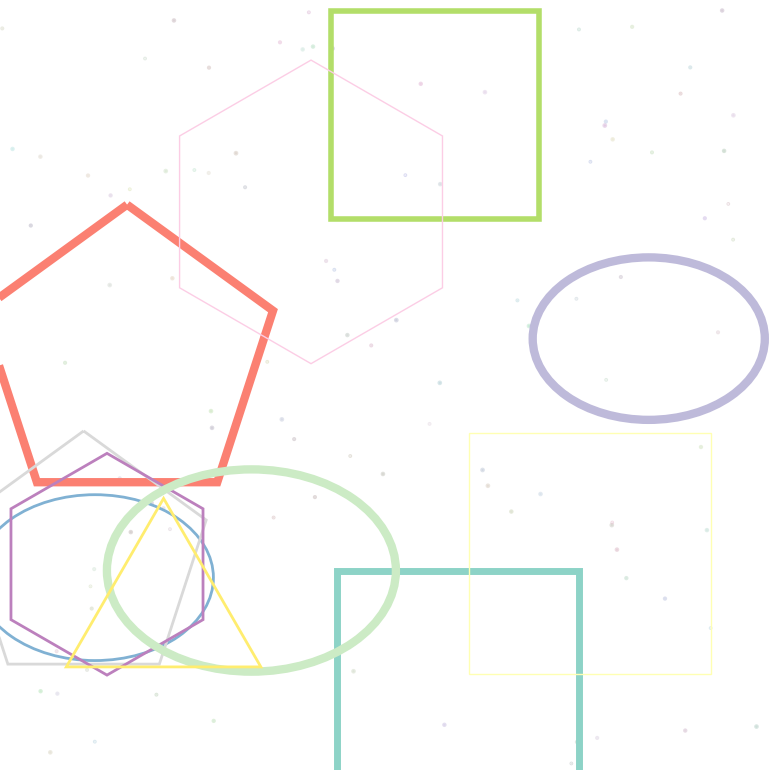[{"shape": "square", "thickness": 2.5, "radius": 0.78, "center": [0.595, 0.102]}, {"shape": "square", "thickness": 0.5, "radius": 0.78, "center": [0.766, 0.281]}, {"shape": "oval", "thickness": 3, "radius": 0.75, "center": [0.843, 0.56]}, {"shape": "pentagon", "thickness": 3, "radius": 1.0, "center": [0.165, 0.535]}, {"shape": "oval", "thickness": 1, "radius": 0.77, "center": [0.123, 0.25]}, {"shape": "square", "thickness": 2, "radius": 0.68, "center": [0.565, 0.85]}, {"shape": "hexagon", "thickness": 0.5, "radius": 0.99, "center": [0.404, 0.725]}, {"shape": "pentagon", "thickness": 1, "radius": 0.84, "center": [0.109, 0.273]}, {"shape": "hexagon", "thickness": 1, "radius": 0.72, "center": [0.139, 0.267]}, {"shape": "oval", "thickness": 3, "radius": 0.94, "center": [0.327, 0.259]}, {"shape": "triangle", "thickness": 1, "radius": 0.73, "center": [0.212, 0.207]}]